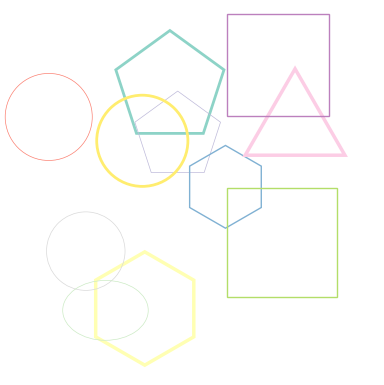[{"shape": "pentagon", "thickness": 2, "radius": 0.74, "center": [0.441, 0.773]}, {"shape": "hexagon", "thickness": 2.5, "radius": 0.74, "center": [0.376, 0.199]}, {"shape": "pentagon", "thickness": 0.5, "radius": 0.58, "center": [0.462, 0.646]}, {"shape": "circle", "thickness": 0.5, "radius": 0.57, "center": [0.127, 0.696]}, {"shape": "hexagon", "thickness": 1, "radius": 0.54, "center": [0.586, 0.515]}, {"shape": "square", "thickness": 1, "radius": 0.71, "center": [0.733, 0.37]}, {"shape": "triangle", "thickness": 2.5, "radius": 0.75, "center": [0.766, 0.672]}, {"shape": "circle", "thickness": 0.5, "radius": 0.51, "center": [0.223, 0.348]}, {"shape": "square", "thickness": 1, "radius": 0.66, "center": [0.722, 0.831]}, {"shape": "oval", "thickness": 0.5, "radius": 0.56, "center": [0.274, 0.194]}, {"shape": "circle", "thickness": 2, "radius": 0.59, "center": [0.37, 0.634]}]